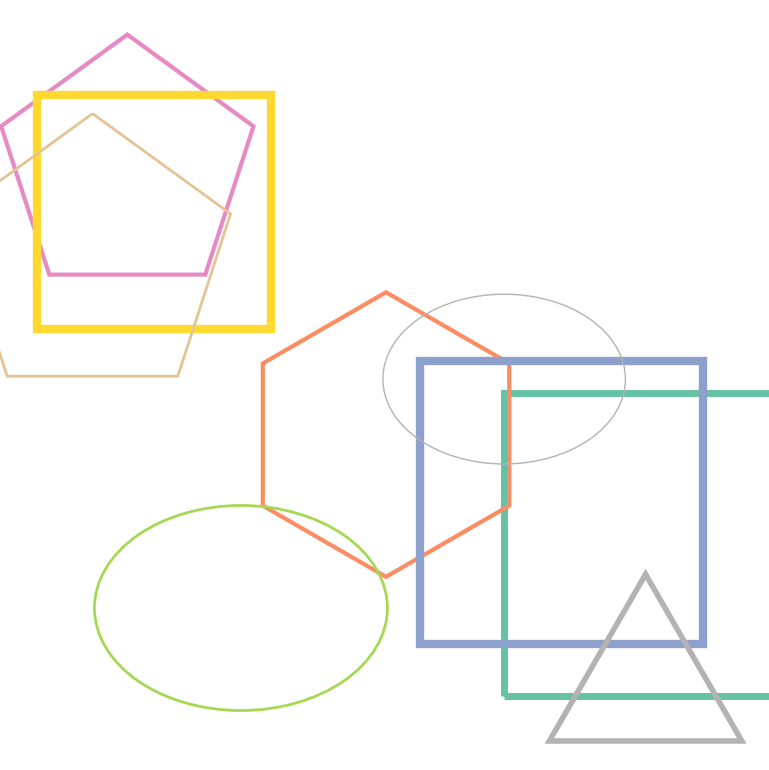[{"shape": "square", "thickness": 2.5, "radius": 0.99, "center": [0.852, 0.293]}, {"shape": "hexagon", "thickness": 1.5, "radius": 0.92, "center": [0.501, 0.436]}, {"shape": "square", "thickness": 3, "radius": 0.92, "center": [0.729, 0.348]}, {"shape": "pentagon", "thickness": 1.5, "radius": 0.86, "center": [0.165, 0.783]}, {"shape": "oval", "thickness": 1, "radius": 0.95, "center": [0.313, 0.21]}, {"shape": "square", "thickness": 3, "radius": 0.76, "center": [0.2, 0.725]}, {"shape": "pentagon", "thickness": 1, "radius": 0.94, "center": [0.12, 0.664]}, {"shape": "oval", "thickness": 0.5, "radius": 0.79, "center": [0.655, 0.508]}, {"shape": "triangle", "thickness": 2, "radius": 0.72, "center": [0.838, 0.11]}]